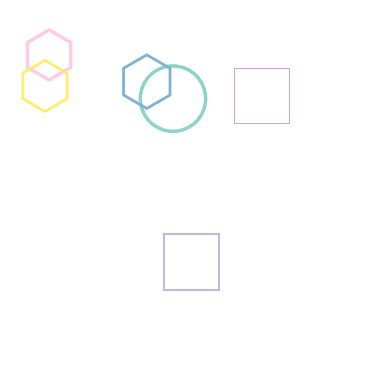[{"shape": "circle", "thickness": 2.5, "radius": 0.42, "center": [0.449, 0.744]}, {"shape": "square", "thickness": 1.5, "radius": 0.36, "center": [0.498, 0.319]}, {"shape": "hexagon", "thickness": 2, "radius": 0.35, "center": [0.381, 0.788]}, {"shape": "hexagon", "thickness": 2.5, "radius": 0.32, "center": [0.128, 0.857]}, {"shape": "square", "thickness": 0.5, "radius": 0.36, "center": [0.679, 0.752]}, {"shape": "hexagon", "thickness": 2, "radius": 0.33, "center": [0.117, 0.777]}]